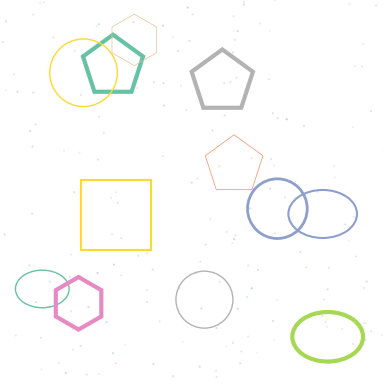[{"shape": "pentagon", "thickness": 3, "radius": 0.41, "center": [0.293, 0.828]}, {"shape": "oval", "thickness": 1, "radius": 0.35, "center": [0.11, 0.25]}, {"shape": "pentagon", "thickness": 0.5, "radius": 0.39, "center": [0.608, 0.571]}, {"shape": "oval", "thickness": 1.5, "radius": 0.45, "center": [0.838, 0.444]}, {"shape": "circle", "thickness": 2, "radius": 0.39, "center": [0.72, 0.458]}, {"shape": "hexagon", "thickness": 3, "radius": 0.34, "center": [0.204, 0.212]}, {"shape": "oval", "thickness": 3, "radius": 0.46, "center": [0.851, 0.125]}, {"shape": "circle", "thickness": 1, "radius": 0.44, "center": [0.217, 0.811]}, {"shape": "square", "thickness": 1.5, "radius": 0.45, "center": [0.301, 0.442]}, {"shape": "hexagon", "thickness": 0.5, "radius": 0.33, "center": [0.349, 0.896]}, {"shape": "circle", "thickness": 1, "radius": 0.37, "center": [0.531, 0.222]}, {"shape": "pentagon", "thickness": 3, "radius": 0.42, "center": [0.577, 0.788]}]